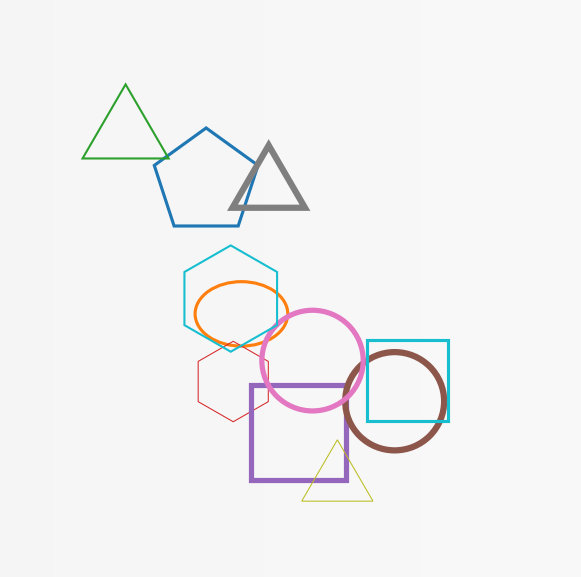[{"shape": "pentagon", "thickness": 1.5, "radius": 0.47, "center": [0.355, 0.684]}, {"shape": "oval", "thickness": 1.5, "radius": 0.4, "center": [0.415, 0.456]}, {"shape": "triangle", "thickness": 1, "radius": 0.43, "center": [0.216, 0.767]}, {"shape": "hexagon", "thickness": 0.5, "radius": 0.35, "center": [0.401, 0.338]}, {"shape": "square", "thickness": 2.5, "radius": 0.41, "center": [0.513, 0.251]}, {"shape": "circle", "thickness": 3, "radius": 0.43, "center": [0.679, 0.304]}, {"shape": "circle", "thickness": 2.5, "radius": 0.44, "center": [0.538, 0.375]}, {"shape": "triangle", "thickness": 3, "radius": 0.36, "center": [0.462, 0.675]}, {"shape": "triangle", "thickness": 0.5, "radius": 0.35, "center": [0.58, 0.167]}, {"shape": "square", "thickness": 1.5, "radius": 0.35, "center": [0.701, 0.34]}, {"shape": "hexagon", "thickness": 1, "radius": 0.46, "center": [0.397, 0.482]}]